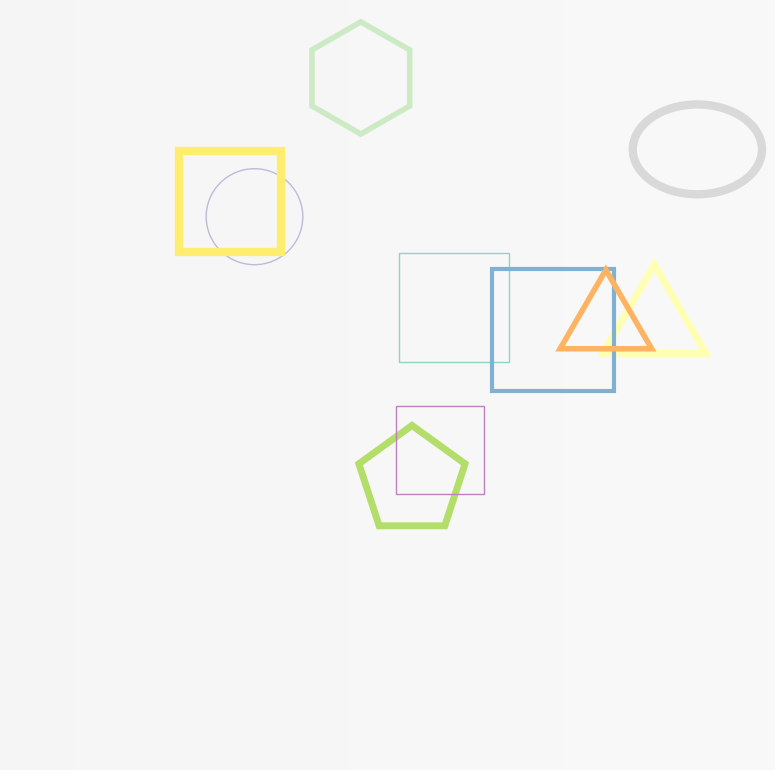[{"shape": "square", "thickness": 0.5, "radius": 0.35, "center": [0.585, 0.601]}, {"shape": "triangle", "thickness": 2.5, "radius": 0.38, "center": [0.844, 0.579]}, {"shape": "circle", "thickness": 0.5, "radius": 0.31, "center": [0.328, 0.719]}, {"shape": "square", "thickness": 1.5, "radius": 0.39, "center": [0.714, 0.571]}, {"shape": "triangle", "thickness": 2, "radius": 0.34, "center": [0.782, 0.581]}, {"shape": "pentagon", "thickness": 2.5, "radius": 0.36, "center": [0.532, 0.375]}, {"shape": "oval", "thickness": 3, "radius": 0.42, "center": [0.9, 0.806]}, {"shape": "square", "thickness": 0.5, "radius": 0.29, "center": [0.568, 0.415]}, {"shape": "hexagon", "thickness": 2, "radius": 0.36, "center": [0.466, 0.899]}, {"shape": "square", "thickness": 3, "radius": 0.33, "center": [0.297, 0.738]}]